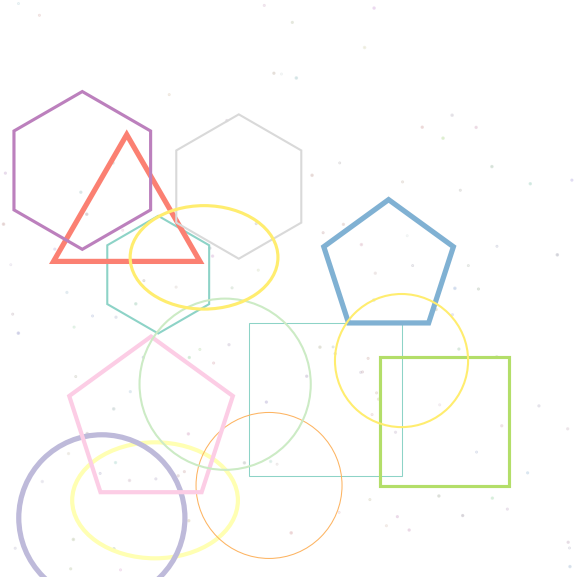[{"shape": "square", "thickness": 0.5, "radius": 0.66, "center": [0.564, 0.307]}, {"shape": "hexagon", "thickness": 1, "radius": 0.51, "center": [0.274, 0.524]}, {"shape": "oval", "thickness": 2, "radius": 0.72, "center": [0.268, 0.133]}, {"shape": "circle", "thickness": 2.5, "radius": 0.72, "center": [0.176, 0.102]}, {"shape": "triangle", "thickness": 2.5, "radius": 0.73, "center": [0.219, 0.62]}, {"shape": "pentagon", "thickness": 2.5, "radius": 0.59, "center": [0.673, 0.535]}, {"shape": "circle", "thickness": 0.5, "radius": 0.63, "center": [0.466, 0.159]}, {"shape": "square", "thickness": 1.5, "radius": 0.56, "center": [0.769, 0.269]}, {"shape": "pentagon", "thickness": 2, "radius": 0.74, "center": [0.262, 0.267]}, {"shape": "hexagon", "thickness": 1, "radius": 0.62, "center": [0.413, 0.676]}, {"shape": "hexagon", "thickness": 1.5, "radius": 0.68, "center": [0.142, 0.704]}, {"shape": "circle", "thickness": 1, "radius": 0.74, "center": [0.39, 0.334]}, {"shape": "oval", "thickness": 1.5, "radius": 0.64, "center": [0.353, 0.553]}, {"shape": "circle", "thickness": 1, "radius": 0.58, "center": [0.695, 0.375]}]